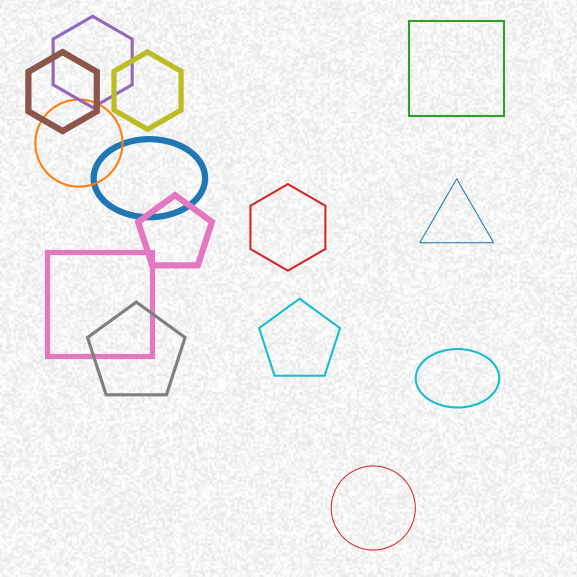[{"shape": "triangle", "thickness": 0.5, "radius": 0.37, "center": [0.791, 0.616]}, {"shape": "oval", "thickness": 3, "radius": 0.48, "center": [0.259, 0.691]}, {"shape": "circle", "thickness": 1, "radius": 0.38, "center": [0.137, 0.751]}, {"shape": "square", "thickness": 1, "radius": 0.41, "center": [0.791, 0.88]}, {"shape": "circle", "thickness": 0.5, "radius": 0.36, "center": [0.646, 0.119]}, {"shape": "hexagon", "thickness": 1, "radius": 0.37, "center": [0.499, 0.605]}, {"shape": "hexagon", "thickness": 1.5, "radius": 0.4, "center": [0.16, 0.892]}, {"shape": "hexagon", "thickness": 3, "radius": 0.34, "center": [0.108, 0.841]}, {"shape": "square", "thickness": 2.5, "radius": 0.45, "center": [0.173, 0.473]}, {"shape": "pentagon", "thickness": 3, "radius": 0.34, "center": [0.303, 0.594]}, {"shape": "pentagon", "thickness": 1.5, "radius": 0.44, "center": [0.236, 0.387]}, {"shape": "hexagon", "thickness": 2.5, "radius": 0.34, "center": [0.255, 0.842]}, {"shape": "oval", "thickness": 1, "radius": 0.36, "center": [0.792, 0.344]}, {"shape": "pentagon", "thickness": 1, "radius": 0.37, "center": [0.519, 0.408]}]